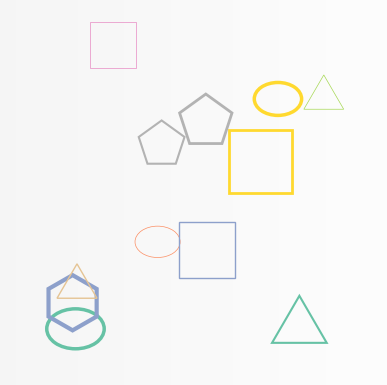[{"shape": "triangle", "thickness": 1.5, "radius": 0.41, "center": [0.773, 0.15]}, {"shape": "oval", "thickness": 2.5, "radius": 0.37, "center": [0.195, 0.146]}, {"shape": "oval", "thickness": 0.5, "radius": 0.29, "center": [0.407, 0.372]}, {"shape": "square", "thickness": 1, "radius": 0.36, "center": [0.534, 0.35]}, {"shape": "hexagon", "thickness": 3, "radius": 0.36, "center": [0.187, 0.214]}, {"shape": "square", "thickness": 0.5, "radius": 0.3, "center": [0.292, 0.882]}, {"shape": "triangle", "thickness": 0.5, "radius": 0.3, "center": [0.836, 0.746]}, {"shape": "square", "thickness": 2, "radius": 0.41, "center": [0.673, 0.581]}, {"shape": "oval", "thickness": 2.5, "radius": 0.31, "center": [0.717, 0.743]}, {"shape": "triangle", "thickness": 1, "radius": 0.3, "center": [0.199, 0.255]}, {"shape": "pentagon", "thickness": 2, "radius": 0.36, "center": [0.531, 0.685]}, {"shape": "pentagon", "thickness": 1.5, "radius": 0.31, "center": [0.417, 0.625]}]